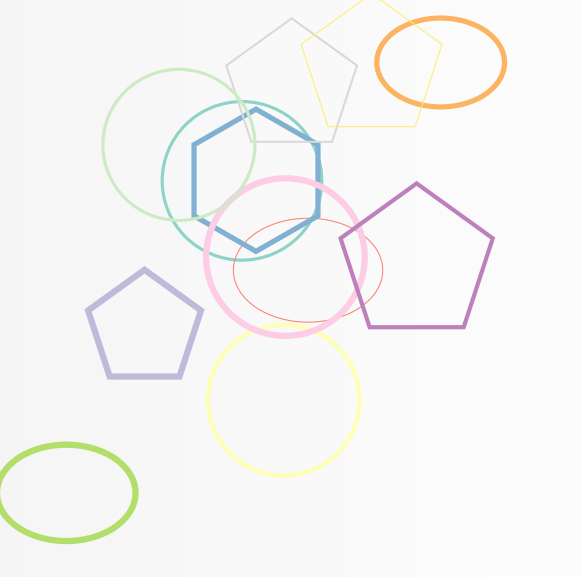[{"shape": "circle", "thickness": 1.5, "radius": 0.69, "center": [0.416, 0.686]}, {"shape": "circle", "thickness": 2, "radius": 0.65, "center": [0.488, 0.306]}, {"shape": "pentagon", "thickness": 3, "radius": 0.51, "center": [0.249, 0.43]}, {"shape": "oval", "thickness": 0.5, "radius": 0.64, "center": [0.53, 0.531]}, {"shape": "hexagon", "thickness": 2.5, "radius": 0.62, "center": [0.44, 0.687]}, {"shape": "oval", "thickness": 2.5, "radius": 0.55, "center": [0.758, 0.891]}, {"shape": "oval", "thickness": 3, "radius": 0.6, "center": [0.114, 0.146]}, {"shape": "circle", "thickness": 3, "radius": 0.68, "center": [0.491, 0.554]}, {"shape": "pentagon", "thickness": 1, "radius": 0.59, "center": [0.502, 0.849]}, {"shape": "pentagon", "thickness": 2, "radius": 0.69, "center": [0.717, 0.544]}, {"shape": "circle", "thickness": 1.5, "radius": 0.65, "center": [0.308, 0.748]}, {"shape": "pentagon", "thickness": 0.5, "radius": 0.64, "center": [0.639, 0.883]}]